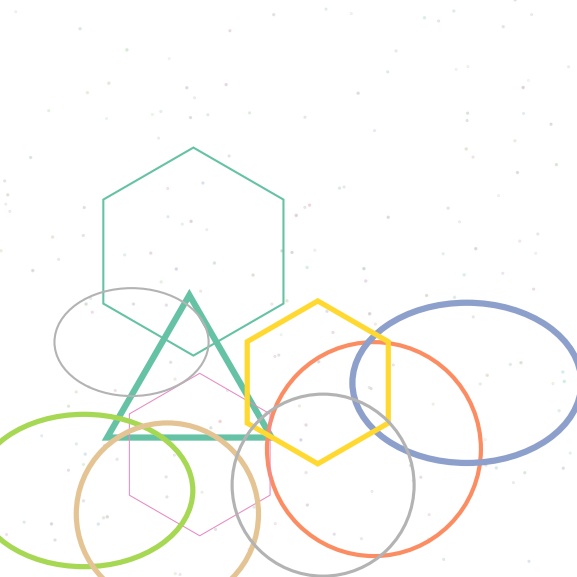[{"shape": "triangle", "thickness": 3, "radius": 0.82, "center": [0.328, 0.324]}, {"shape": "hexagon", "thickness": 1, "radius": 0.9, "center": [0.335, 0.563]}, {"shape": "circle", "thickness": 2, "radius": 0.93, "center": [0.648, 0.221]}, {"shape": "oval", "thickness": 3, "radius": 0.99, "center": [0.808, 0.336]}, {"shape": "hexagon", "thickness": 0.5, "radius": 0.7, "center": [0.346, 0.212]}, {"shape": "oval", "thickness": 2.5, "radius": 0.94, "center": [0.145, 0.15]}, {"shape": "hexagon", "thickness": 2.5, "radius": 0.71, "center": [0.55, 0.337]}, {"shape": "circle", "thickness": 2.5, "radius": 0.79, "center": [0.29, 0.109]}, {"shape": "oval", "thickness": 1, "radius": 0.67, "center": [0.228, 0.407]}, {"shape": "circle", "thickness": 1.5, "radius": 0.79, "center": [0.56, 0.159]}]